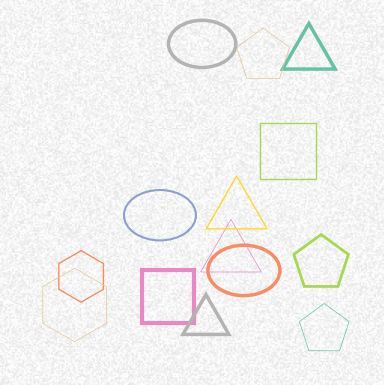[{"shape": "triangle", "thickness": 2.5, "radius": 0.39, "center": [0.802, 0.86]}, {"shape": "pentagon", "thickness": 0.5, "radius": 0.34, "center": [0.842, 0.144]}, {"shape": "hexagon", "thickness": 1, "radius": 0.33, "center": [0.211, 0.282]}, {"shape": "oval", "thickness": 2.5, "radius": 0.47, "center": [0.634, 0.298]}, {"shape": "oval", "thickness": 1.5, "radius": 0.47, "center": [0.415, 0.441]}, {"shape": "triangle", "thickness": 0.5, "radius": 0.46, "center": [0.6, 0.339]}, {"shape": "square", "thickness": 3, "radius": 0.34, "center": [0.437, 0.23]}, {"shape": "square", "thickness": 1, "radius": 0.36, "center": [0.747, 0.607]}, {"shape": "pentagon", "thickness": 2, "radius": 0.37, "center": [0.834, 0.316]}, {"shape": "triangle", "thickness": 1, "radius": 0.46, "center": [0.615, 0.451]}, {"shape": "hexagon", "thickness": 0.5, "radius": 0.48, "center": [0.194, 0.208]}, {"shape": "pentagon", "thickness": 0.5, "radius": 0.36, "center": [0.683, 0.855]}, {"shape": "oval", "thickness": 2.5, "radius": 0.44, "center": [0.525, 0.886]}, {"shape": "triangle", "thickness": 2.5, "radius": 0.34, "center": [0.535, 0.166]}]